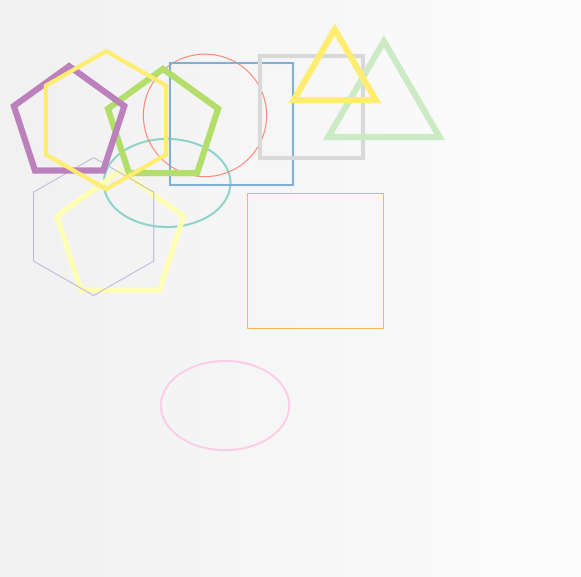[{"shape": "oval", "thickness": 1, "radius": 0.54, "center": [0.287, 0.682]}, {"shape": "pentagon", "thickness": 2.5, "radius": 0.57, "center": [0.207, 0.589]}, {"shape": "hexagon", "thickness": 0.5, "radius": 0.6, "center": [0.161, 0.607]}, {"shape": "circle", "thickness": 0.5, "radius": 0.53, "center": [0.353, 0.799]}, {"shape": "square", "thickness": 1, "radius": 0.53, "center": [0.398, 0.784]}, {"shape": "square", "thickness": 0.5, "radius": 0.58, "center": [0.543, 0.549]}, {"shape": "pentagon", "thickness": 3, "radius": 0.5, "center": [0.281, 0.78]}, {"shape": "oval", "thickness": 1, "radius": 0.55, "center": [0.387, 0.297]}, {"shape": "square", "thickness": 2, "radius": 0.44, "center": [0.536, 0.814]}, {"shape": "pentagon", "thickness": 3, "radius": 0.5, "center": [0.119, 0.785]}, {"shape": "triangle", "thickness": 3, "radius": 0.55, "center": [0.66, 0.817]}, {"shape": "triangle", "thickness": 3, "radius": 0.41, "center": [0.576, 0.867]}, {"shape": "hexagon", "thickness": 2, "radius": 0.6, "center": [0.182, 0.791]}]